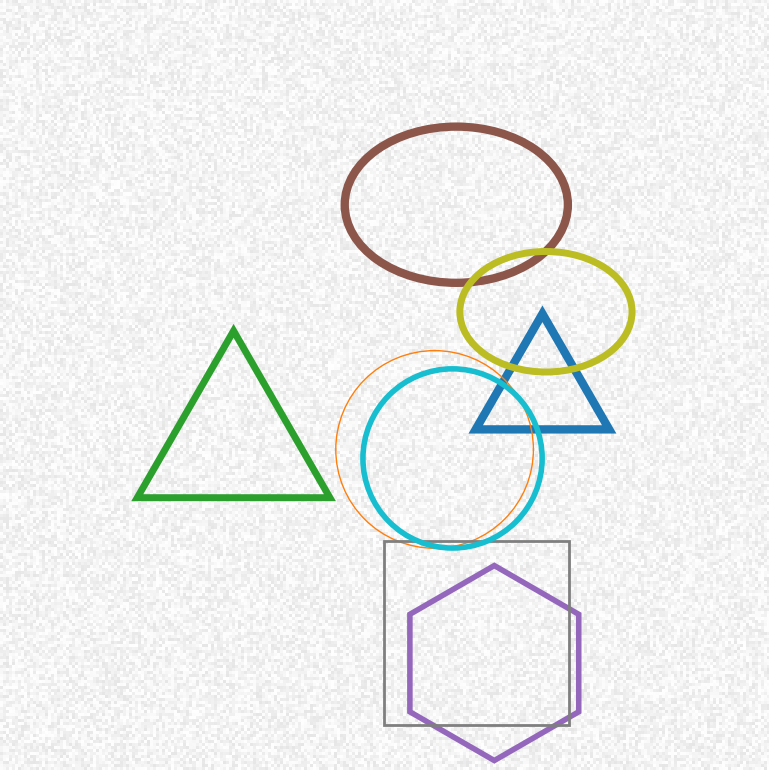[{"shape": "triangle", "thickness": 3, "radius": 0.5, "center": [0.704, 0.492]}, {"shape": "circle", "thickness": 0.5, "radius": 0.64, "center": [0.564, 0.416]}, {"shape": "triangle", "thickness": 2.5, "radius": 0.72, "center": [0.303, 0.426]}, {"shape": "hexagon", "thickness": 2, "radius": 0.63, "center": [0.642, 0.139]}, {"shape": "oval", "thickness": 3, "radius": 0.72, "center": [0.593, 0.734]}, {"shape": "square", "thickness": 1, "radius": 0.6, "center": [0.619, 0.178]}, {"shape": "oval", "thickness": 2.5, "radius": 0.56, "center": [0.709, 0.595]}, {"shape": "circle", "thickness": 2, "radius": 0.58, "center": [0.588, 0.405]}]